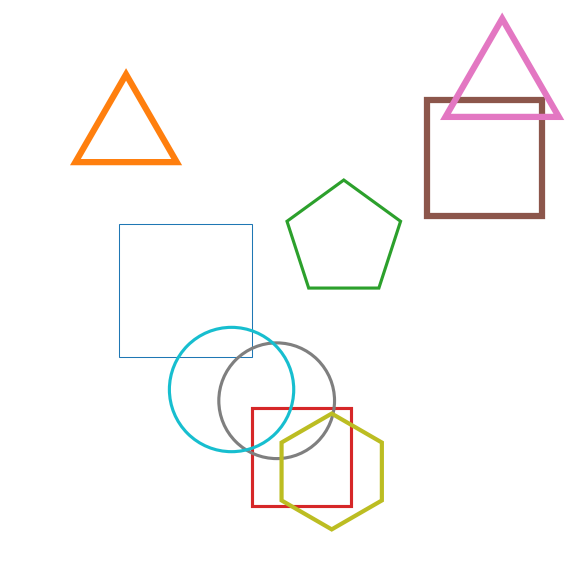[{"shape": "square", "thickness": 0.5, "radius": 0.58, "center": [0.321, 0.496]}, {"shape": "triangle", "thickness": 3, "radius": 0.51, "center": [0.218, 0.769]}, {"shape": "pentagon", "thickness": 1.5, "radius": 0.52, "center": [0.595, 0.584]}, {"shape": "square", "thickness": 1.5, "radius": 0.43, "center": [0.522, 0.208]}, {"shape": "square", "thickness": 3, "radius": 0.5, "center": [0.839, 0.726]}, {"shape": "triangle", "thickness": 3, "radius": 0.57, "center": [0.87, 0.853]}, {"shape": "circle", "thickness": 1.5, "radius": 0.5, "center": [0.479, 0.305]}, {"shape": "hexagon", "thickness": 2, "radius": 0.5, "center": [0.574, 0.183]}, {"shape": "circle", "thickness": 1.5, "radius": 0.54, "center": [0.401, 0.325]}]